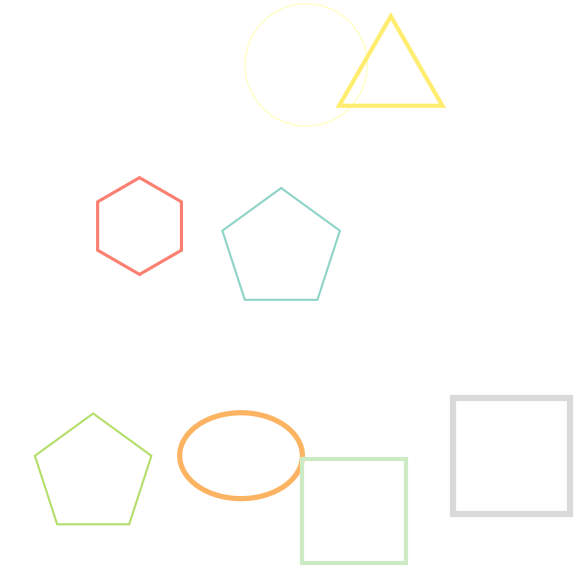[{"shape": "pentagon", "thickness": 1, "radius": 0.53, "center": [0.487, 0.567]}, {"shape": "circle", "thickness": 0.5, "radius": 0.53, "center": [0.53, 0.887]}, {"shape": "hexagon", "thickness": 1.5, "radius": 0.42, "center": [0.242, 0.608]}, {"shape": "oval", "thickness": 2.5, "radius": 0.53, "center": [0.417, 0.21]}, {"shape": "pentagon", "thickness": 1, "radius": 0.53, "center": [0.161, 0.177]}, {"shape": "square", "thickness": 3, "radius": 0.51, "center": [0.886, 0.209]}, {"shape": "square", "thickness": 2, "radius": 0.45, "center": [0.614, 0.115]}, {"shape": "triangle", "thickness": 2, "radius": 0.52, "center": [0.677, 0.868]}]